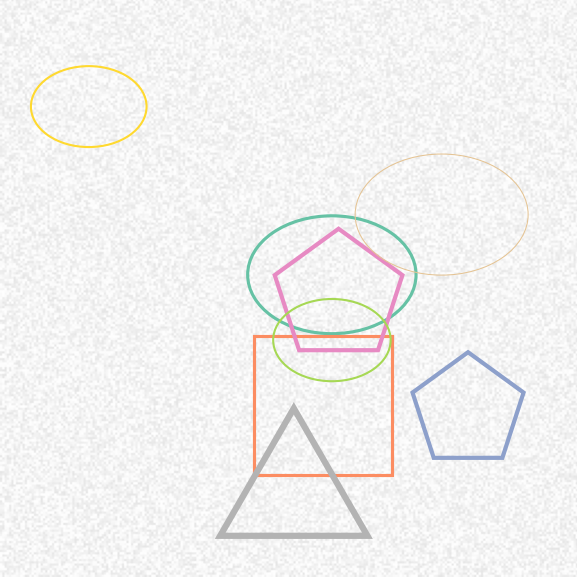[{"shape": "oval", "thickness": 1.5, "radius": 0.73, "center": [0.575, 0.523]}, {"shape": "square", "thickness": 1.5, "radius": 0.6, "center": [0.56, 0.297]}, {"shape": "pentagon", "thickness": 2, "radius": 0.51, "center": [0.81, 0.288]}, {"shape": "pentagon", "thickness": 2, "radius": 0.58, "center": [0.586, 0.487]}, {"shape": "oval", "thickness": 1, "radius": 0.51, "center": [0.575, 0.41]}, {"shape": "oval", "thickness": 1, "radius": 0.5, "center": [0.154, 0.815]}, {"shape": "oval", "thickness": 0.5, "radius": 0.75, "center": [0.765, 0.628]}, {"shape": "triangle", "thickness": 3, "radius": 0.74, "center": [0.509, 0.145]}]